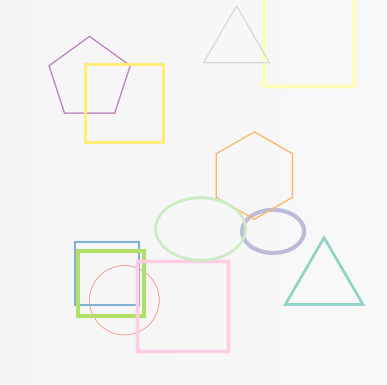[{"shape": "triangle", "thickness": 2, "radius": 0.58, "center": [0.836, 0.267]}, {"shape": "square", "thickness": 2.5, "radius": 0.58, "center": [0.796, 0.892]}, {"shape": "oval", "thickness": 3, "radius": 0.4, "center": [0.705, 0.399]}, {"shape": "circle", "thickness": 0.5, "radius": 0.45, "center": [0.321, 0.22]}, {"shape": "square", "thickness": 1.5, "radius": 0.41, "center": [0.276, 0.289]}, {"shape": "hexagon", "thickness": 1, "radius": 0.57, "center": [0.656, 0.544]}, {"shape": "square", "thickness": 3, "radius": 0.43, "center": [0.285, 0.264]}, {"shape": "square", "thickness": 2.5, "radius": 0.59, "center": [0.471, 0.204]}, {"shape": "triangle", "thickness": 1, "radius": 0.49, "center": [0.61, 0.886]}, {"shape": "pentagon", "thickness": 1, "radius": 0.55, "center": [0.231, 0.795]}, {"shape": "oval", "thickness": 2, "radius": 0.58, "center": [0.518, 0.405]}, {"shape": "square", "thickness": 2, "radius": 0.51, "center": [0.32, 0.732]}]